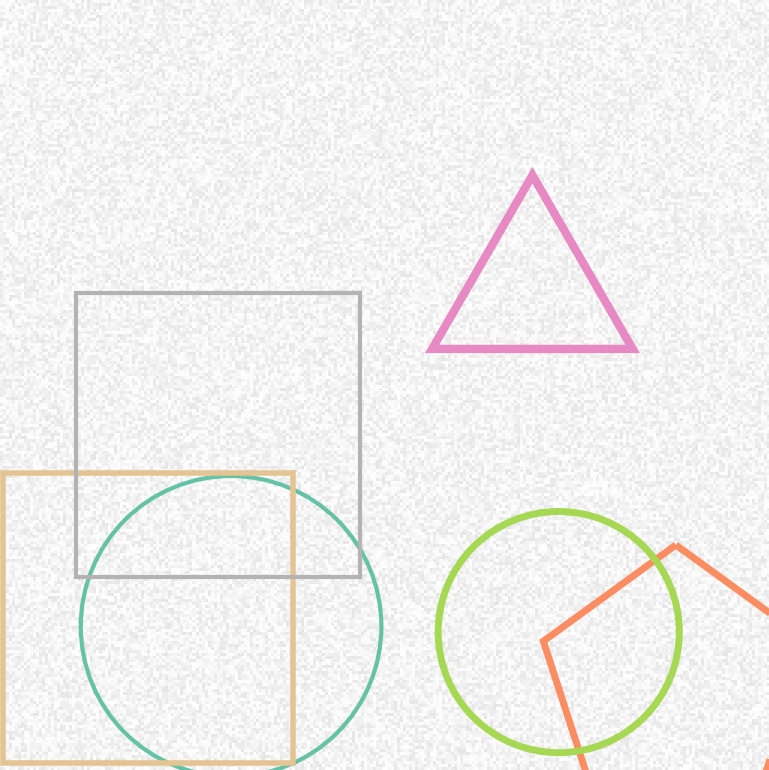[{"shape": "circle", "thickness": 1.5, "radius": 0.98, "center": [0.3, 0.187]}, {"shape": "pentagon", "thickness": 2.5, "radius": 0.9, "center": [0.878, 0.111]}, {"shape": "triangle", "thickness": 3, "radius": 0.75, "center": [0.691, 0.622]}, {"shape": "circle", "thickness": 2.5, "radius": 0.78, "center": [0.726, 0.179]}, {"shape": "square", "thickness": 2, "radius": 0.94, "center": [0.192, 0.198]}, {"shape": "square", "thickness": 1.5, "radius": 0.92, "center": [0.283, 0.435]}]